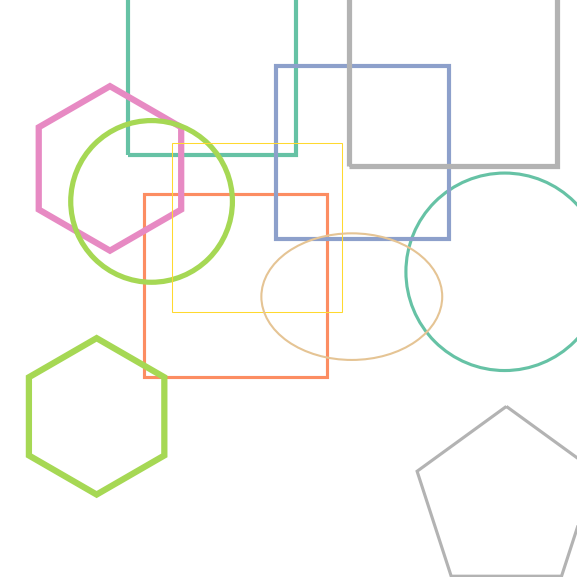[{"shape": "circle", "thickness": 1.5, "radius": 0.85, "center": [0.874, 0.528]}, {"shape": "square", "thickness": 2, "radius": 0.73, "center": [0.367, 0.876]}, {"shape": "square", "thickness": 1.5, "radius": 0.79, "center": [0.407, 0.505]}, {"shape": "square", "thickness": 2, "radius": 0.75, "center": [0.628, 0.735]}, {"shape": "hexagon", "thickness": 3, "radius": 0.71, "center": [0.19, 0.708]}, {"shape": "circle", "thickness": 2.5, "radius": 0.7, "center": [0.262, 0.65]}, {"shape": "hexagon", "thickness": 3, "radius": 0.68, "center": [0.167, 0.278]}, {"shape": "square", "thickness": 0.5, "radius": 0.73, "center": [0.445, 0.605]}, {"shape": "oval", "thickness": 1, "radius": 0.78, "center": [0.609, 0.485]}, {"shape": "pentagon", "thickness": 1.5, "radius": 0.81, "center": [0.877, 0.133]}, {"shape": "square", "thickness": 2.5, "radius": 0.9, "center": [0.785, 0.892]}]